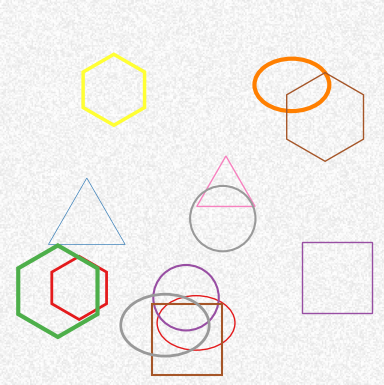[{"shape": "hexagon", "thickness": 2, "radius": 0.41, "center": [0.206, 0.252]}, {"shape": "oval", "thickness": 1, "radius": 0.51, "center": [0.509, 0.161]}, {"shape": "triangle", "thickness": 0.5, "radius": 0.58, "center": [0.225, 0.423]}, {"shape": "hexagon", "thickness": 3, "radius": 0.59, "center": [0.15, 0.244]}, {"shape": "circle", "thickness": 1.5, "radius": 0.43, "center": [0.483, 0.227]}, {"shape": "square", "thickness": 1, "radius": 0.46, "center": [0.875, 0.279]}, {"shape": "oval", "thickness": 3, "radius": 0.49, "center": [0.758, 0.78]}, {"shape": "hexagon", "thickness": 2.5, "radius": 0.46, "center": [0.296, 0.767]}, {"shape": "square", "thickness": 1.5, "radius": 0.46, "center": [0.485, 0.118]}, {"shape": "hexagon", "thickness": 1, "radius": 0.58, "center": [0.844, 0.696]}, {"shape": "triangle", "thickness": 1, "radius": 0.44, "center": [0.587, 0.507]}, {"shape": "circle", "thickness": 1.5, "radius": 0.42, "center": [0.579, 0.432]}, {"shape": "oval", "thickness": 2, "radius": 0.57, "center": [0.429, 0.155]}]